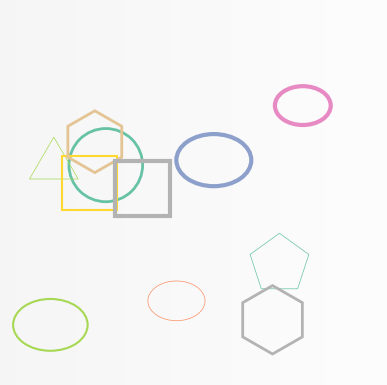[{"shape": "pentagon", "thickness": 0.5, "radius": 0.4, "center": [0.721, 0.314]}, {"shape": "circle", "thickness": 2, "radius": 0.48, "center": [0.273, 0.571]}, {"shape": "oval", "thickness": 0.5, "radius": 0.37, "center": [0.455, 0.219]}, {"shape": "oval", "thickness": 3, "radius": 0.48, "center": [0.552, 0.584]}, {"shape": "oval", "thickness": 3, "radius": 0.36, "center": [0.781, 0.726]}, {"shape": "triangle", "thickness": 0.5, "radius": 0.36, "center": [0.139, 0.571]}, {"shape": "oval", "thickness": 1.5, "radius": 0.48, "center": [0.13, 0.156]}, {"shape": "square", "thickness": 1.5, "radius": 0.36, "center": [0.232, 0.525]}, {"shape": "hexagon", "thickness": 2, "radius": 0.4, "center": [0.245, 0.632]}, {"shape": "hexagon", "thickness": 2, "radius": 0.44, "center": [0.703, 0.169]}, {"shape": "square", "thickness": 3, "radius": 0.36, "center": [0.368, 0.511]}]